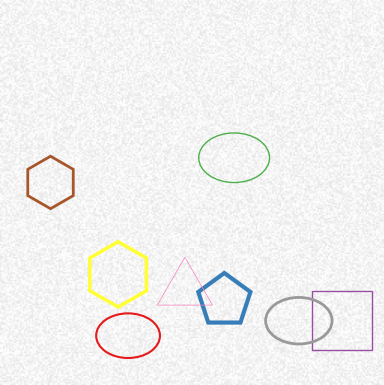[{"shape": "oval", "thickness": 1.5, "radius": 0.41, "center": [0.333, 0.128]}, {"shape": "pentagon", "thickness": 3, "radius": 0.36, "center": [0.583, 0.22]}, {"shape": "oval", "thickness": 1, "radius": 0.46, "center": [0.608, 0.59]}, {"shape": "square", "thickness": 1, "radius": 0.39, "center": [0.889, 0.167]}, {"shape": "hexagon", "thickness": 2.5, "radius": 0.42, "center": [0.307, 0.287]}, {"shape": "hexagon", "thickness": 2, "radius": 0.34, "center": [0.131, 0.526]}, {"shape": "triangle", "thickness": 0.5, "radius": 0.41, "center": [0.48, 0.249]}, {"shape": "oval", "thickness": 2, "radius": 0.43, "center": [0.776, 0.167]}]